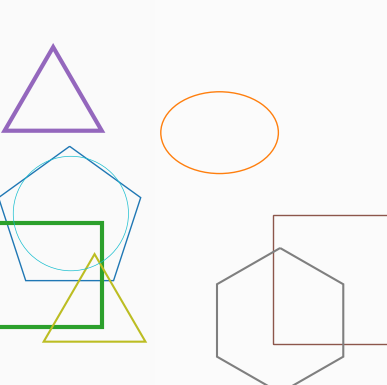[{"shape": "pentagon", "thickness": 1, "radius": 0.96, "center": [0.18, 0.427]}, {"shape": "oval", "thickness": 1, "radius": 0.76, "center": [0.567, 0.655]}, {"shape": "square", "thickness": 3, "radius": 0.67, "center": [0.129, 0.286]}, {"shape": "triangle", "thickness": 3, "radius": 0.72, "center": [0.137, 0.733]}, {"shape": "square", "thickness": 1, "radius": 0.84, "center": [0.873, 0.273]}, {"shape": "hexagon", "thickness": 1.5, "radius": 0.94, "center": [0.723, 0.168]}, {"shape": "triangle", "thickness": 1.5, "radius": 0.76, "center": [0.244, 0.188]}, {"shape": "circle", "thickness": 0.5, "radius": 0.74, "center": [0.183, 0.445]}]